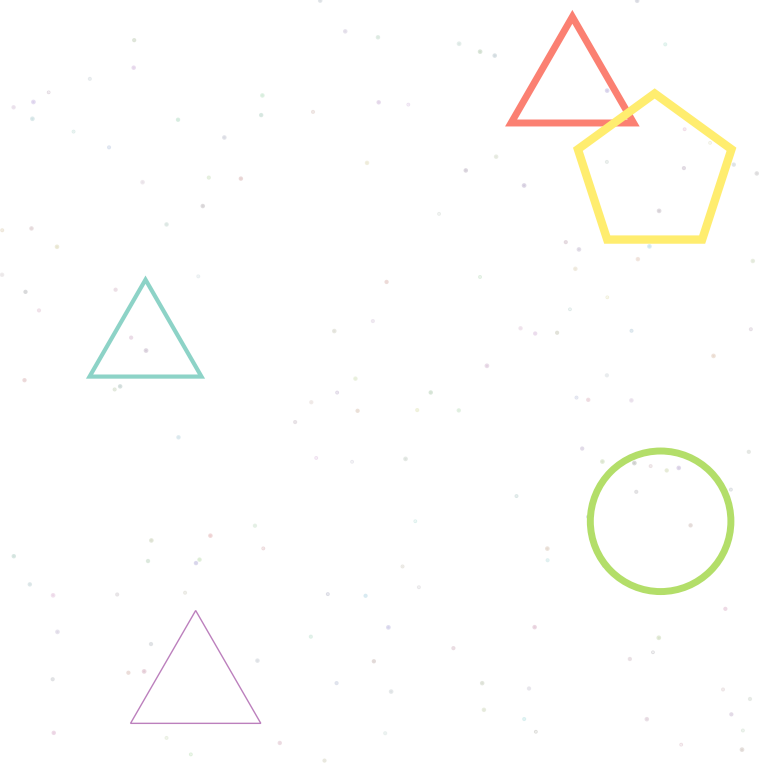[{"shape": "triangle", "thickness": 1.5, "radius": 0.42, "center": [0.189, 0.553]}, {"shape": "triangle", "thickness": 2.5, "radius": 0.46, "center": [0.743, 0.886]}, {"shape": "circle", "thickness": 2.5, "radius": 0.46, "center": [0.858, 0.323]}, {"shape": "triangle", "thickness": 0.5, "radius": 0.49, "center": [0.254, 0.109]}, {"shape": "pentagon", "thickness": 3, "radius": 0.52, "center": [0.85, 0.774]}]